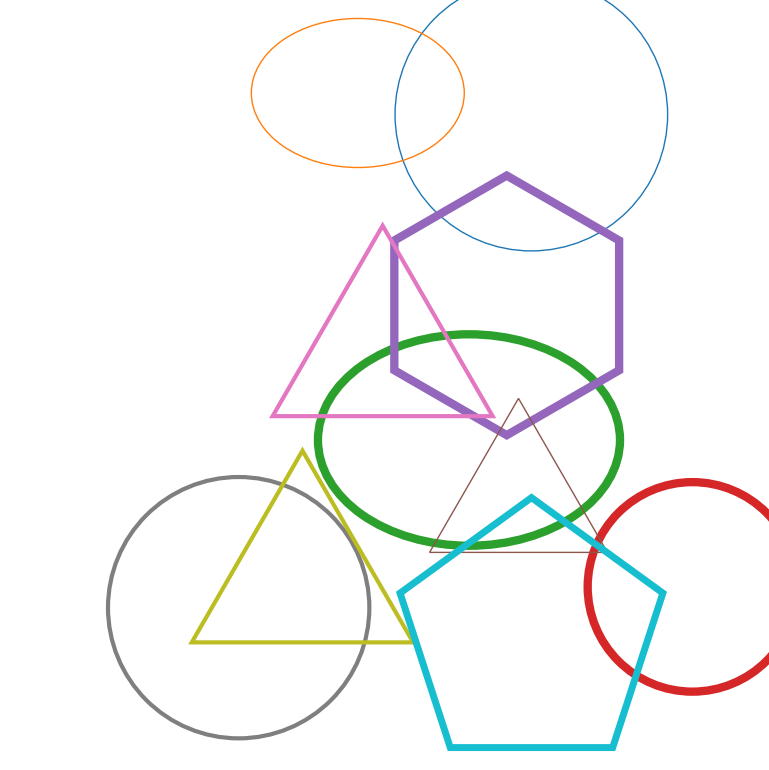[{"shape": "circle", "thickness": 0.5, "radius": 0.88, "center": [0.69, 0.851]}, {"shape": "oval", "thickness": 0.5, "radius": 0.69, "center": [0.465, 0.879]}, {"shape": "oval", "thickness": 3, "radius": 0.98, "center": [0.609, 0.429]}, {"shape": "circle", "thickness": 3, "radius": 0.68, "center": [0.899, 0.238]}, {"shape": "hexagon", "thickness": 3, "radius": 0.84, "center": [0.658, 0.603]}, {"shape": "triangle", "thickness": 0.5, "radius": 0.67, "center": [0.673, 0.349]}, {"shape": "triangle", "thickness": 1.5, "radius": 0.82, "center": [0.497, 0.542]}, {"shape": "circle", "thickness": 1.5, "radius": 0.85, "center": [0.31, 0.211]}, {"shape": "triangle", "thickness": 1.5, "radius": 0.83, "center": [0.393, 0.249]}, {"shape": "pentagon", "thickness": 2.5, "radius": 0.9, "center": [0.69, 0.174]}]